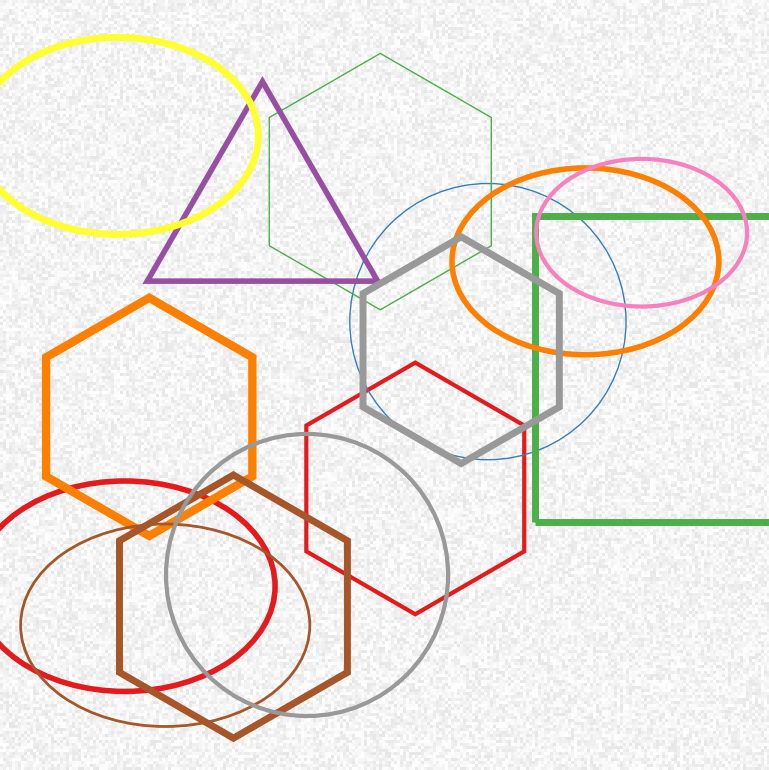[{"shape": "oval", "thickness": 2, "radius": 0.98, "center": [0.162, 0.239]}, {"shape": "hexagon", "thickness": 1.5, "radius": 0.82, "center": [0.539, 0.366]}, {"shape": "circle", "thickness": 0.5, "radius": 0.9, "center": [0.634, 0.582]}, {"shape": "hexagon", "thickness": 0.5, "radius": 0.83, "center": [0.494, 0.764]}, {"shape": "square", "thickness": 2.5, "radius": 0.99, "center": [0.893, 0.521]}, {"shape": "triangle", "thickness": 2, "radius": 0.86, "center": [0.341, 0.721]}, {"shape": "oval", "thickness": 2, "radius": 0.87, "center": [0.76, 0.661]}, {"shape": "hexagon", "thickness": 3, "radius": 0.77, "center": [0.194, 0.459]}, {"shape": "oval", "thickness": 2.5, "radius": 0.91, "center": [0.153, 0.824]}, {"shape": "hexagon", "thickness": 2.5, "radius": 0.85, "center": [0.303, 0.212]}, {"shape": "oval", "thickness": 1, "radius": 0.94, "center": [0.215, 0.188]}, {"shape": "oval", "thickness": 1.5, "radius": 0.68, "center": [0.833, 0.698]}, {"shape": "circle", "thickness": 1.5, "radius": 0.92, "center": [0.399, 0.253]}, {"shape": "hexagon", "thickness": 2.5, "radius": 0.74, "center": [0.599, 0.545]}]